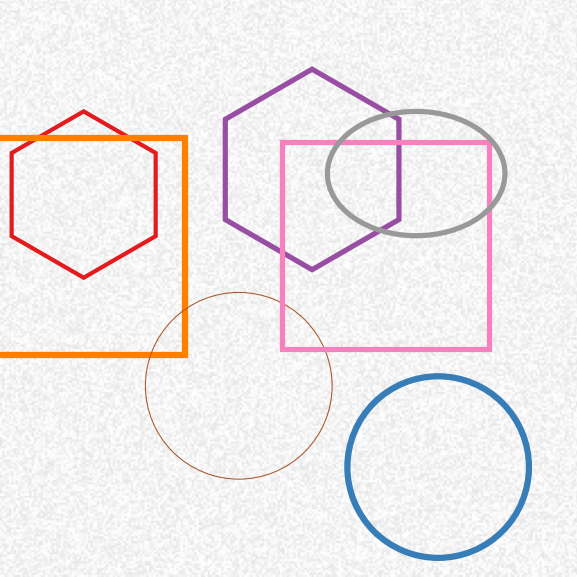[{"shape": "hexagon", "thickness": 2, "radius": 0.72, "center": [0.145, 0.662]}, {"shape": "circle", "thickness": 3, "radius": 0.79, "center": [0.759, 0.19]}, {"shape": "hexagon", "thickness": 2.5, "radius": 0.87, "center": [0.54, 0.706]}, {"shape": "square", "thickness": 3, "radius": 0.94, "center": [0.132, 0.572]}, {"shape": "circle", "thickness": 0.5, "radius": 0.81, "center": [0.413, 0.331]}, {"shape": "square", "thickness": 2.5, "radius": 0.9, "center": [0.667, 0.574]}, {"shape": "oval", "thickness": 2.5, "radius": 0.77, "center": [0.721, 0.699]}]